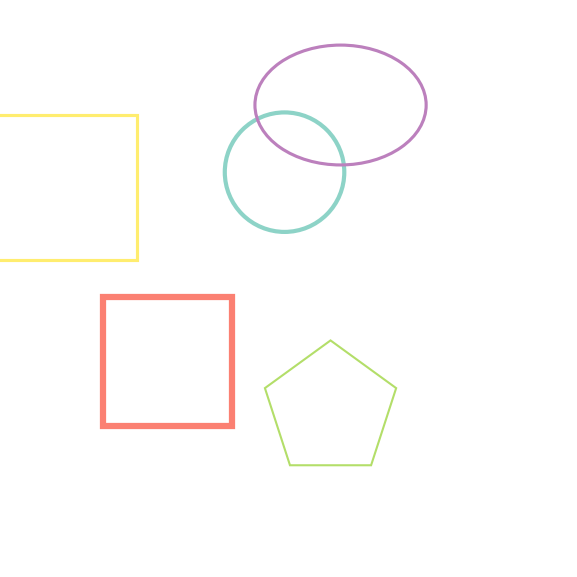[{"shape": "circle", "thickness": 2, "radius": 0.52, "center": [0.493, 0.701]}, {"shape": "square", "thickness": 3, "radius": 0.56, "center": [0.29, 0.373]}, {"shape": "pentagon", "thickness": 1, "radius": 0.6, "center": [0.572, 0.29]}, {"shape": "oval", "thickness": 1.5, "radius": 0.74, "center": [0.59, 0.817]}, {"shape": "square", "thickness": 1.5, "radius": 0.63, "center": [0.112, 0.675]}]